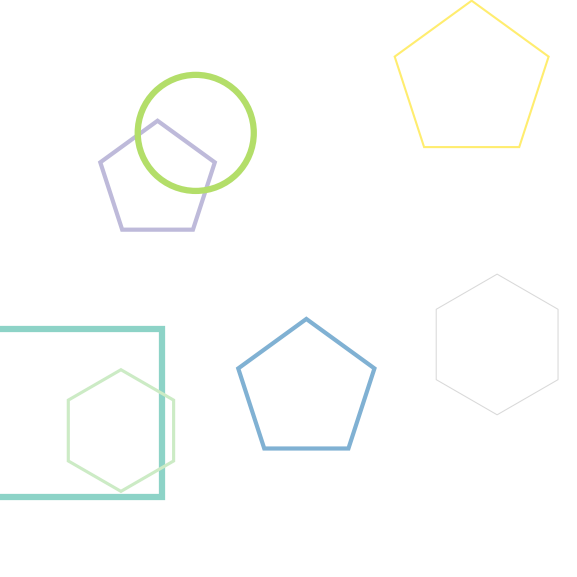[{"shape": "square", "thickness": 3, "radius": 0.72, "center": [0.135, 0.284]}, {"shape": "pentagon", "thickness": 2, "radius": 0.52, "center": [0.273, 0.686]}, {"shape": "pentagon", "thickness": 2, "radius": 0.62, "center": [0.53, 0.323]}, {"shape": "circle", "thickness": 3, "radius": 0.5, "center": [0.339, 0.769]}, {"shape": "hexagon", "thickness": 0.5, "radius": 0.61, "center": [0.861, 0.403]}, {"shape": "hexagon", "thickness": 1.5, "radius": 0.53, "center": [0.209, 0.254]}, {"shape": "pentagon", "thickness": 1, "radius": 0.7, "center": [0.817, 0.858]}]